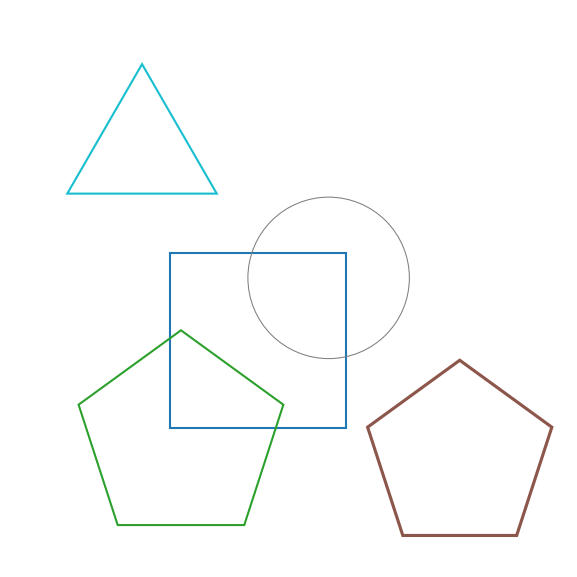[{"shape": "square", "thickness": 1, "radius": 0.76, "center": [0.446, 0.41]}, {"shape": "pentagon", "thickness": 1, "radius": 0.93, "center": [0.313, 0.241]}, {"shape": "pentagon", "thickness": 1.5, "radius": 0.84, "center": [0.796, 0.208]}, {"shape": "circle", "thickness": 0.5, "radius": 0.7, "center": [0.569, 0.518]}, {"shape": "triangle", "thickness": 1, "radius": 0.75, "center": [0.246, 0.739]}]